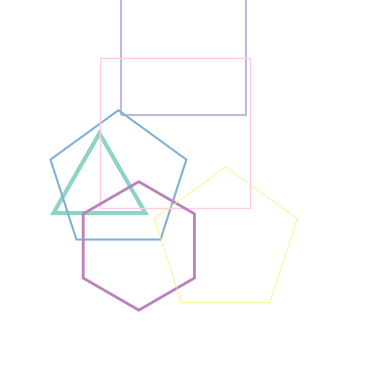[{"shape": "triangle", "thickness": 3, "radius": 0.69, "center": [0.258, 0.516]}, {"shape": "square", "thickness": 1.5, "radius": 0.81, "center": [0.476, 0.864]}, {"shape": "pentagon", "thickness": 1.5, "radius": 0.93, "center": [0.308, 0.528]}, {"shape": "square", "thickness": 1, "radius": 0.98, "center": [0.455, 0.654]}, {"shape": "hexagon", "thickness": 2, "radius": 0.83, "center": [0.361, 0.361]}, {"shape": "pentagon", "thickness": 0.5, "radius": 0.97, "center": [0.586, 0.371]}]